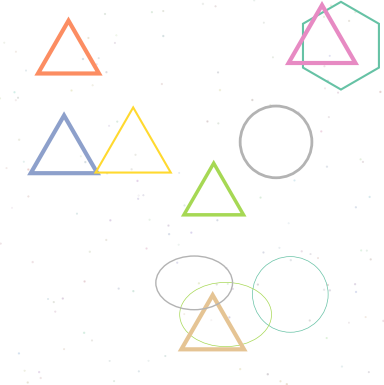[{"shape": "hexagon", "thickness": 1.5, "radius": 0.57, "center": [0.886, 0.881]}, {"shape": "circle", "thickness": 0.5, "radius": 0.49, "center": [0.754, 0.235]}, {"shape": "triangle", "thickness": 3, "radius": 0.46, "center": [0.178, 0.855]}, {"shape": "triangle", "thickness": 3, "radius": 0.5, "center": [0.166, 0.6]}, {"shape": "triangle", "thickness": 3, "radius": 0.5, "center": [0.836, 0.886]}, {"shape": "oval", "thickness": 0.5, "radius": 0.6, "center": [0.586, 0.183]}, {"shape": "triangle", "thickness": 2.5, "radius": 0.45, "center": [0.555, 0.487]}, {"shape": "triangle", "thickness": 1.5, "radius": 0.56, "center": [0.346, 0.608]}, {"shape": "triangle", "thickness": 3, "radius": 0.47, "center": [0.552, 0.14]}, {"shape": "circle", "thickness": 2, "radius": 0.47, "center": [0.717, 0.631]}, {"shape": "oval", "thickness": 1, "radius": 0.5, "center": [0.504, 0.265]}]